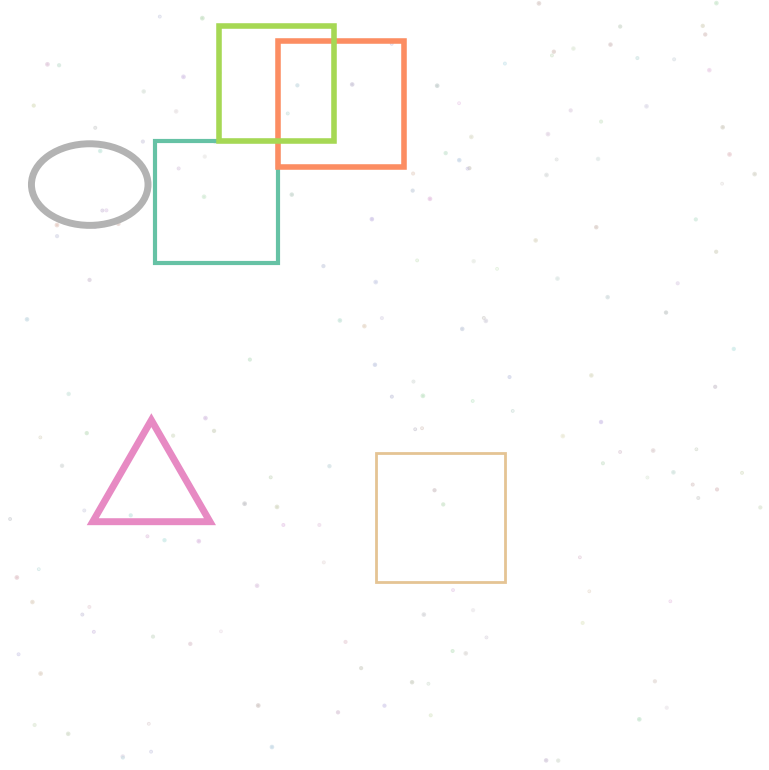[{"shape": "square", "thickness": 1.5, "radius": 0.4, "center": [0.281, 0.738]}, {"shape": "square", "thickness": 2, "radius": 0.41, "center": [0.443, 0.865]}, {"shape": "triangle", "thickness": 2.5, "radius": 0.44, "center": [0.197, 0.366]}, {"shape": "square", "thickness": 2, "radius": 0.38, "center": [0.359, 0.892]}, {"shape": "square", "thickness": 1, "radius": 0.42, "center": [0.572, 0.328]}, {"shape": "oval", "thickness": 2.5, "radius": 0.38, "center": [0.117, 0.76]}]